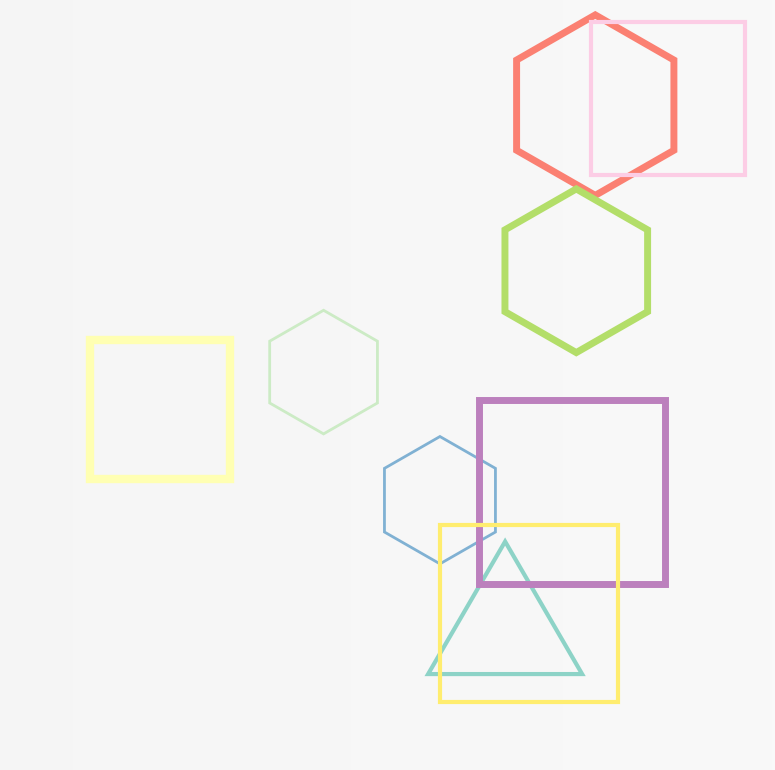[{"shape": "triangle", "thickness": 1.5, "radius": 0.57, "center": [0.652, 0.182]}, {"shape": "square", "thickness": 3, "radius": 0.45, "center": [0.207, 0.468]}, {"shape": "hexagon", "thickness": 2.5, "radius": 0.59, "center": [0.768, 0.863]}, {"shape": "hexagon", "thickness": 1, "radius": 0.41, "center": [0.568, 0.35]}, {"shape": "hexagon", "thickness": 2.5, "radius": 0.53, "center": [0.744, 0.648]}, {"shape": "square", "thickness": 1.5, "radius": 0.5, "center": [0.861, 0.872]}, {"shape": "square", "thickness": 2.5, "radius": 0.6, "center": [0.738, 0.361]}, {"shape": "hexagon", "thickness": 1, "radius": 0.4, "center": [0.417, 0.517]}, {"shape": "square", "thickness": 1.5, "radius": 0.57, "center": [0.682, 0.203]}]